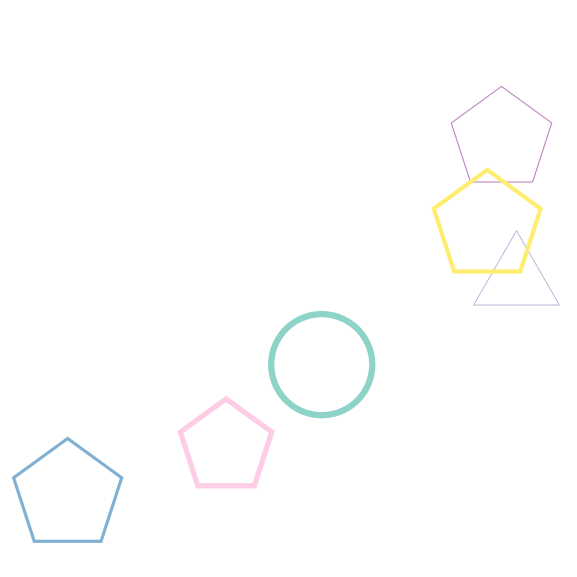[{"shape": "circle", "thickness": 3, "radius": 0.44, "center": [0.557, 0.368]}, {"shape": "triangle", "thickness": 0.5, "radius": 0.43, "center": [0.894, 0.514]}, {"shape": "pentagon", "thickness": 1.5, "radius": 0.49, "center": [0.117, 0.141]}, {"shape": "pentagon", "thickness": 2.5, "radius": 0.42, "center": [0.391, 0.225]}, {"shape": "pentagon", "thickness": 0.5, "radius": 0.46, "center": [0.868, 0.758]}, {"shape": "pentagon", "thickness": 2, "radius": 0.49, "center": [0.844, 0.608]}]